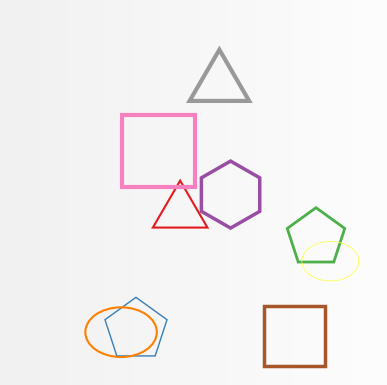[{"shape": "triangle", "thickness": 1.5, "radius": 0.41, "center": [0.465, 0.45]}, {"shape": "pentagon", "thickness": 1, "radius": 0.42, "center": [0.351, 0.144]}, {"shape": "pentagon", "thickness": 2, "radius": 0.39, "center": [0.815, 0.383]}, {"shape": "hexagon", "thickness": 2.5, "radius": 0.43, "center": [0.595, 0.495]}, {"shape": "oval", "thickness": 1.5, "radius": 0.46, "center": [0.312, 0.137]}, {"shape": "oval", "thickness": 0.5, "radius": 0.37, "center": [0.853, 0.322]}, {"shape": "square", "thickness": 2.5, "radius": 0.39, "center": [0.76, 0.127]}, {"shape": "square", "thickness": 3, "radius": 0.47, "center": [0.409, 0.608]}, {"shape": "triangle", "thickness": 3, "radius": 0.44, "center": [0.566, 0.782]}]